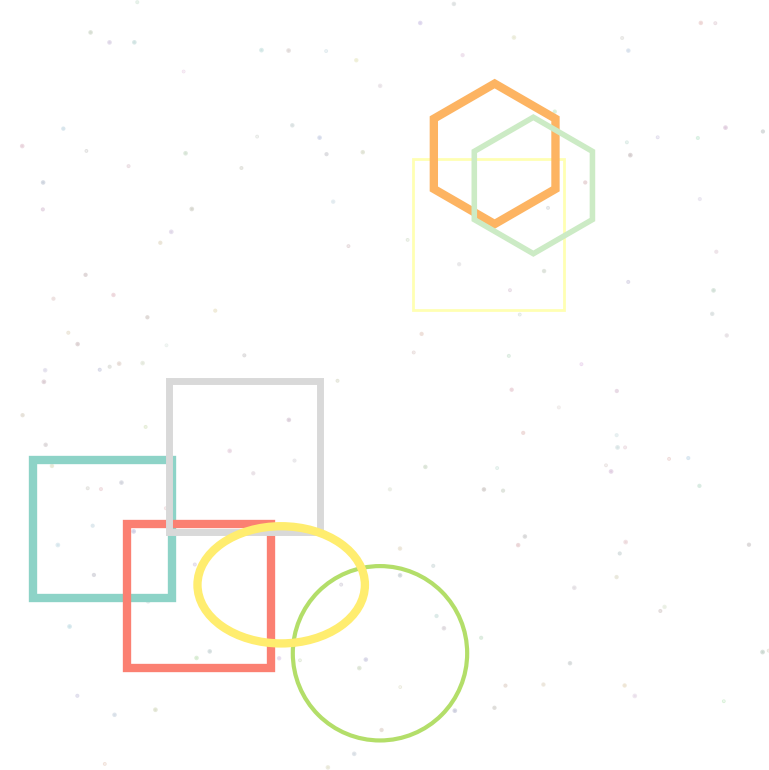[{"shape": "square", "thickness": 3, "radius": 0.45, "center": [0.133, 0.313]}, {"shape": "square", "thickness": 1, "radius": 0.49, "center": [0.634, 0.696]}, {"shape": "square", "thickness": 3, "radius": 0.47, "center": [0.258, 0.226]}, {"shape": "hexagon", "thickness": 3, "radius": 0.46, "center": [0.642, 0.8]}, {"shape": "circle", "thickness": 1.5, "radius": 0.57, "center": [0.493, 0.152]}, {"shape": "square", "thickness": 2.5, "radius": 0.49, "center": [0.317, 0.407]}, {"shape": "hexagon", "thickness": 2, "radius": 0.44, "center": [0.693, 0.759]}, {"shape": "oval", "thickness": 3, "radius": 0.54, "center": [0.365, 0.24]}]